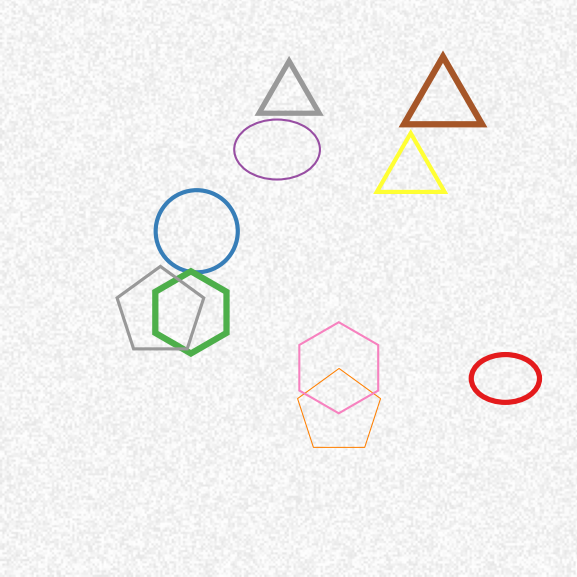[{"shape": "oval", "thickness": 2.5, "radius": 0.3, "center": [0.875, 0.344]}, {"shape": "circle", "thickness": 2, "radius": 0.36, "center": [0.341, 0.599]}, {"shape": "hexagon", "thickness": 3, "radius": 0.36, "center": [0.331, 0.458]}, {"shape": "oval", "thickness": 1, "radius": 0.37, "center": [0.48, 0.74]}, {"shape": "pentagon", "thickness": 0.5, "radius": 0.38, "center": [0.587, 0.286]}, {"shape": "triangle", "thickness": 2, "radius": 0.34, "center": [0.711, 0.701]}, {"shape": "triangle", "thickness": 3, "radius": 0.39, "center": [0.767, 0.823]}, {"shape": "hexagon", "thickness": 1, "radius": 0.39, "center": [0.587, 0.362]}, {"shape": "pentagon", "thickness": 1.5, "radius": 0.39, "center": [0.278, 0.459]}, {"shape": "triangle", "thickness": 2.5, "radius": 0.3, "center": [0.501, 0.833]}]